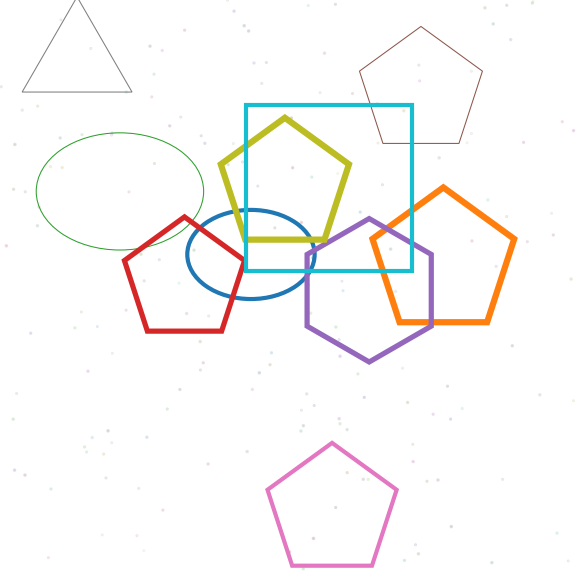[{"shape": "oval", "thickness": 2, "radius": 0.55, "center": [0.435, 0.558]}, {"shape": "pentagon", "thickness": 3, "radius": 0.65, "center": [0.768, 0.546]}, {"shape": "oval", "thickness": 0.5, "radius": 0.72, "center": [0.208, 0.668]}, {"shape": "pentagon", "thickness": 2.5, "radius": 0.55, "center": [0.319, 0.514]}, {"shape": "hexagon", "thickness": 2.5, "radius": 0.62, "center": [0.639, 0.496]}, {"shape": "pentagon", "thickness": 0.5, "radius": 0.56, "center": [0.729, 0.841]}, {"shape": "pentagon", "thickness": 2, "radius": 0.59, "center": [0.575, 0.115]}, {"shape": "triangle", "thickness": 0.5, "radius": 0.55, "center": [0.133, 0.895]}, {"shape": "pentagon", "thickness": 3, "radius": 0.58, "center": [0.493, 0.679]}, {"shape": "square", "thickness": 2, "radius": 0.72, "center": [0.57, 0.674]}]